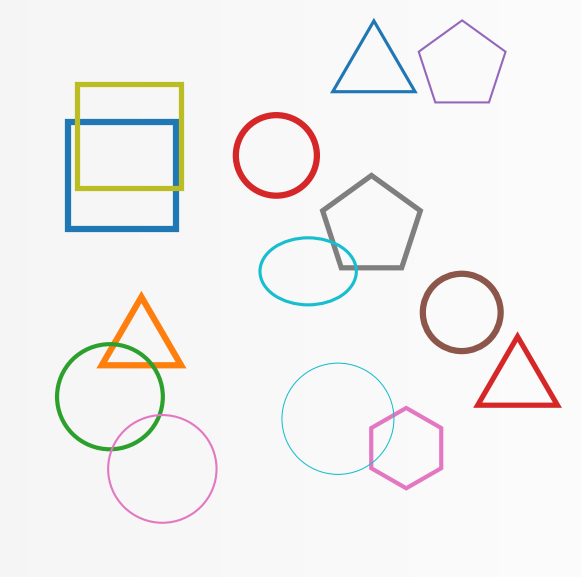[{"shape": "square", "thickness": 3, "radius": 0.46, "center": [0.21, 0.695]}, {"shape": "triangle", "thickness": 1.5, "radius": 0.41, "center": [0.643, 0.881]}, {"shape": "triangle", "thickness": 3, "radius": 0.39, "center": [0.243, 0.406]}, {"shape": "circle", "thickness": 2, "radius": 0.46, "center": [0.189, 0.312]}, {"shape": "circle", "thickness": 3, "radius": 0.35, "center": [0.475, 0.73]}, {"shape": "triangle", "thickness": 2.5, "radius": 0.4, "center": [0.89, 0.337]}, {"shape": "pentagon", "thickness": 1, "radius": 0.39, "center": [0.795, 0.885]}, {"shape": "circle", "thickness": 3, "radius": 0.33, "center": [0.794, 0.458]}, {"shape": "hexagon", "thickness": 2, "radius": 0.35, "center": [0.699, 0.223]}, {"shape": "circle", "thickness": 1, "radius": 0.47, "center": [0.279, 0.187]}, {"shape": "pentagon", "thickness": 2.5, "radius": 0.44, "center": [0.639, 0.607]}, {"shape": "square", "thickness": 2.5, "radius": 0.45, "center": [0.222, 0.764]}, {"shape": "oval", "thickness": 1.5, "radius": 0.41, "center": [0.53, 0.529]}, {"shape": "circle", "thickness": 0.5, "radius": 0.48, "center": [0.581, 0.274]}]